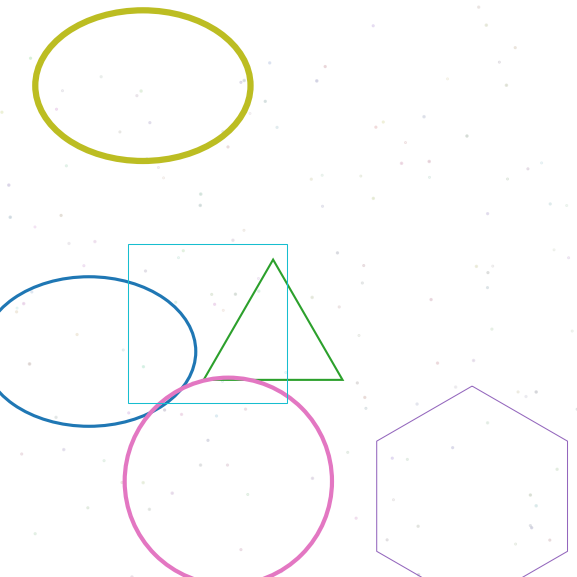[{"shape": "oval", "thickness": 1.5, "radius": 0.92, "center": [0.154, 0.39]}, {"shape": "triangle", "thickness": 1, "radius": 0.69, "center": [0.473, 0.411]}, {"shape": "hexagon", "thickness": 0.5, "radius": 0.95, "center": [0.818, 0.14]}, {"shape": "circle", "thickness": 2, "radius": 0.9, "center": [0.395, 0.166]}, {"shape": "oval", "thickness": 3, "radius": 0.93, "center": [0.247, 0.851]}, {"shape": "square", "thickness": 0.5, "radius": 0.69, "center": [0.36, 0.439]}]